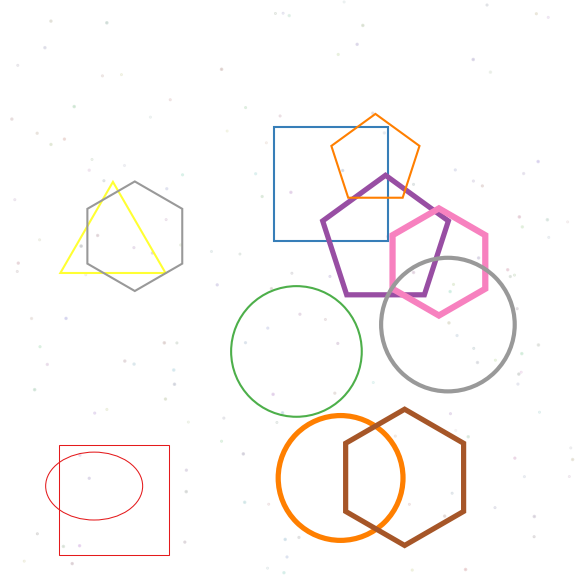[{"shape": "square", "thickness": 0.5, "radius": 0.48, "center": [0.197, 0.133]}, {"shape": "oval", "thickness": 0.5, "radius": 0.42, "center": [0.163, 0.157]}, {"shape": "square", "thickness": 1, "radius": 0.49, "center": [0.573, 0.68]}, {"shape": "circle", "thickness": 1, "radius": 0.57, "center": [0.513, 0.391]}, {"shape": "pentagon", "thickness": 2.5, "radius": 0.57, "center": [0.668, 0.581]}, {"shape": "circle", "thickness": 2.5, "radius": 0.54, "center": [0.59, 0.171]}, {"shape": "pentagon", "thickness": 1, "radius": 0.4, "center": [0.65, 0.722]}, {"shape": "triangle", "thickness": 1, "radius": 0.53, "center": [0.196, 0.579]}, {"shape": "hexagon", "thickness": 2.5, "radius": 0.59, "center": [0.701, 0.173]}, {"shape": "hexagon", "thickness": 3, "radius": 0.46, "center": [0.76, 0.546]}, {"shape": "hexagon", "thickness": 1, "radius": 0.47, "center": [0.233, 0.59]}, {"shape": "circle", "thickness": 2, "radius": 0.58, "center": [0.776, 0.437]}]